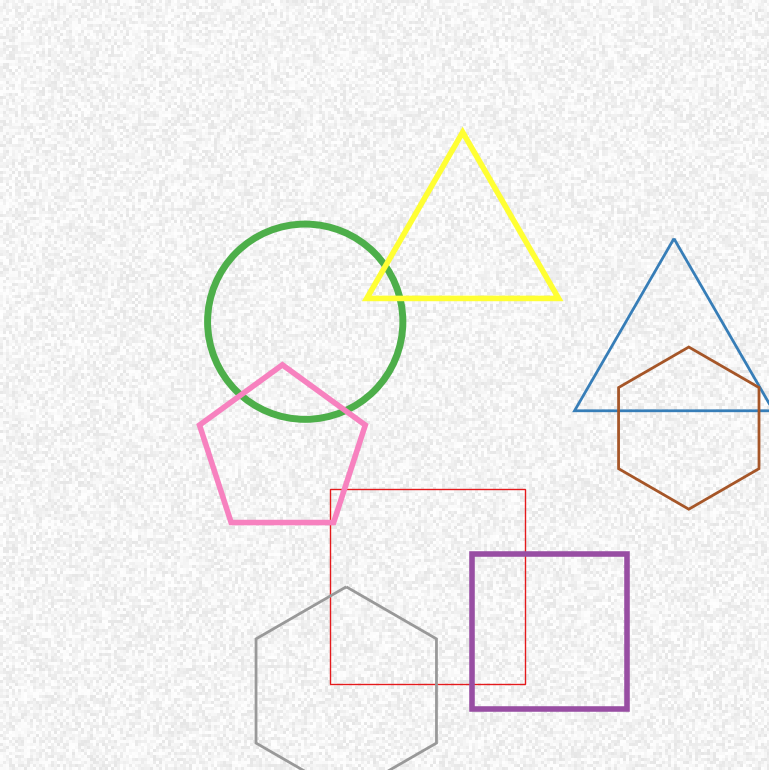[{"shape": "square", "thickness": 0.5, "radius": 0.63, "center": [0.555, 0.238]}, {"shape": "triangle", "thickness": 1, "radius": 0.75, "center": [0.875, 0.541]}, {"shape": "circle", "thickness": 2.5, "radius": 0.63, "center": [0.396, 0.582]}, {"shape": "square", "thickness": 2, "radius": 0.51, "center": [0.714, 0.18]}, {"shape": "triangle", "thickness": 2, "radius": 0.72, "center": [0.601, 0.684]}, {"shape": "hexagon", "thickness": 1, "radius": 0.53, "center": [0.895, 0.444]}, {"shape": "pentagon", "thickness": 2, "radius": 0.57, "center": [0.367, 0.413]}, {"shape": "hexagon", "thickness": 1, "radius": 0.68, "center": [0.45, 0.103]}]